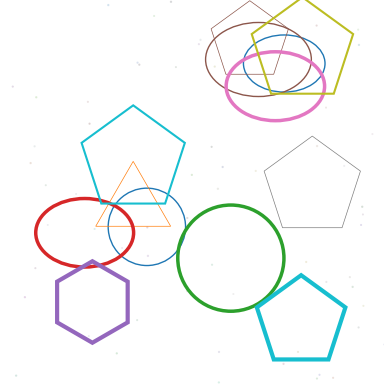[{"shape": "oval", "thickness": 1, "radius": 0.53, "center": [0.738, 0.835]}, {"shape": "circle", "thickness": 1, "radius": 0.5, "center": [0.381, 0.411]}, {"shape": "triangle", "thickness": 0.5, "radius": 0.56, "center": [0.346, 0.468]}, {"shape": "circle", "thickness": 2.5, "radius": 0.69, "center": [0.6, 0.33]}, {"shape": "oval", "thickness": 2.5, "radius": 0.64, "center": [0.22, 0.395]}, {"shape": "hexagon", "thickness": 3, "radius": 0.53, "center": [0.24, 0.216]}, {"shape": "oval", "thickness": 1, "radius": 0.69, "center": [0.671, 0.845]}, {"shape": "pentagon", "thickness": 0.5, "radius": 0.53, "center": [0.649, 0.893]}, {"shape": "oval", "thickness": 2.5, "radius": 0.64, "center": [0.715, 0.776]}, {"shape": "pentagon", "thickness": 0.5, "radius": 0.66, "center": [0.811, 0.515]}, {"shape": "pentagon", "thickness": 1.5, "radius": 0.69, "center": [0.786, 0.869]}, {"shape": "pentagon", "thickness": 3, "radius": 0.6, "center": [0.782, 0.164]}, {"shape": "pentagon", "thickness": 1.5, "radius": 0.7, "center": [0.346, 0.585]}]